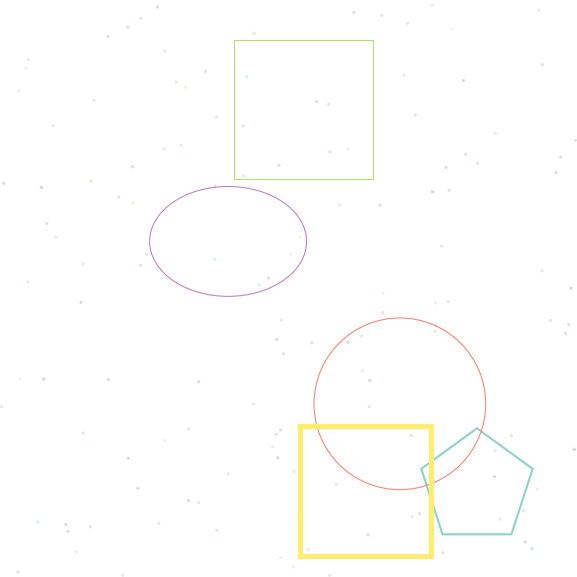[{"shape": "pentagon", "thickness": 1, "radius": 0.51, "center": [0.826, 0.156]}, {"shape": "circle", "thickness": 0.5, "radius": 0.74, "center": [0.692, 0.3]}, {"shape": "square", "thickness": 0.5, "radius": 0.6, "center": [0.525, 0.809]}, {"shape": "oval", "thickness": 0.5, "radius": 0.68, "center": [0.395, 0.581]}, {"shape": "square", "thickness": 2.5, "radius": 0.56, "center": [0.633, 0.149]}]